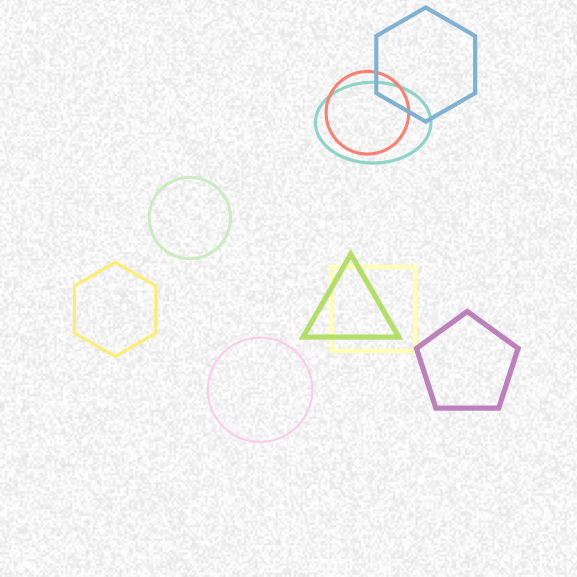[{"shape": "oval", "thickness": 1.5, "radius": 0.5, "center": [0.646, 0.787]}, {"shape": "square", "thickness": 2, "radius": 0.36, "center": [0.646, 0.464]}, {"shape": "circle", "thickness": 1.5, "radius": 0.36, "center": [0.636, 0.804]}, {"shape": "hexagon", "thickness": 2, "radius": 0.49, "center": [0.737, 0.887]}, {"shape": "triangle", "thickness": 2.5, "radius": 0.48, "center": [0.608, 0.463]}, {"shape": "circle", "thickness": 1, "radius": 0.45, "center": [0.45, 0.324]}, {"shape": "pentagon", "thickness": 2.5, "radius": 0.46, "center": [0.809, 0.367]}, {"shape": "circle", "thickness": 1.5, "radius": 0.35, "center": [0.329, 0.622]}, {"shape": "hexagon", "thickness": 1.5, "radius": 0.41, "center": [0.199, 0.463]}]